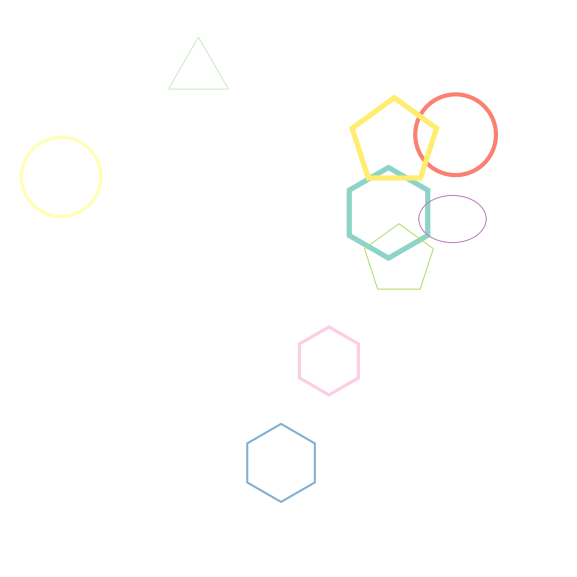[{"shape": "hexagon", "thickness": 2.5, "radius": 0.39, "center": [0.673, 0.631]}, {"shape": "circle", "thickness": 1.5, "radius": 0.34, "center": [0.106, 0.693]}, {"shape": "circle", "thickness": 2, "radius": 0.35, "center": [0.789, 0.766]}, {"shape": "hexagon", "thickness": 1, "radius": 0.34, "center": [0.487, 0.198]}, {"shape": "pentagon", "thickness": 0.5, "radius": 0.31, "center": [0.691, 0.549]}, {"shape": "hexagon", "thickness": 1.5, "radius": 0.29, "center": [0.57, 0.374]}, {"shape": "oval", "thickness": 0.5, "radius": 0.29, "center": [0.784, 0.62]}, {"shape": "triangle", "thickness": 0.5, "radius": 0.3, "center": [0.344, 0.875]}, {"shape": "pentagon", "thickness": 2.5, "radius": 0.38, "center": [0.683, 0.753]}]